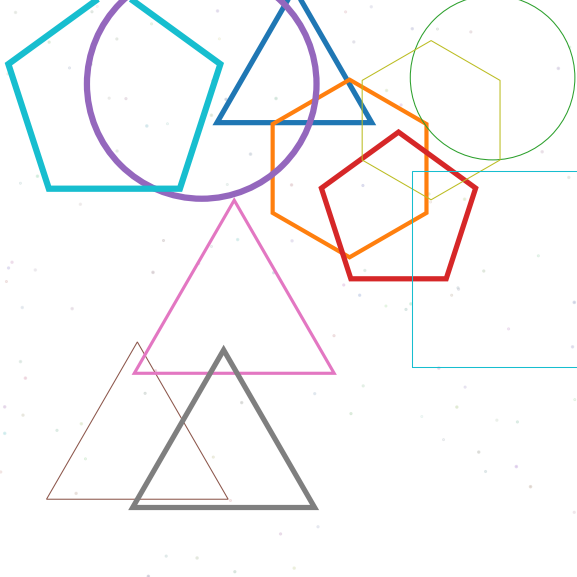[{"shape": "triangle", "thickness": 2.5, "radius": 0.77, "center": [0.51, 0.864]}, {"shape": "hexagon", "thickness": 2, "radius": 0.77, "center": [0.605, 0.707]}, {"shape": "circle", "thickness": 0.5, "radius": 0.71, "center": [0.853, 0.865]}, {"shape": "pentagon", "thickness": 2.5, "radius": 0.7, "center": [0.69, 0.63]}, {"shape": "circle", "thickness": 3, "radius": 0.99, "center": [0.349, 0.854]}, {"shape": "triangle", "thickness": 0.5, "radius": 0.91, "center": [0.238, 0.225]}, {"shape": "triangle", "thickness": 1.5, "radius": 1.0, "center": [0.406, 0.453]}, {"shape": "triangle", "thickness": 2.5, "radius": 0.91, "center": [0.387, 0.211]}, {"shape": "hexagon", "thickness": 0.5, "radius": 0.69, "center": [0.747, 0.791]}, {"shape": "square", "thickness": 0.5, "radius": 0.85, "center": [0.884, 0.533]}, {"shape": "pentagon", "thickness": 3, "radius": 0.96, "center": [0.198, 0.829]}]